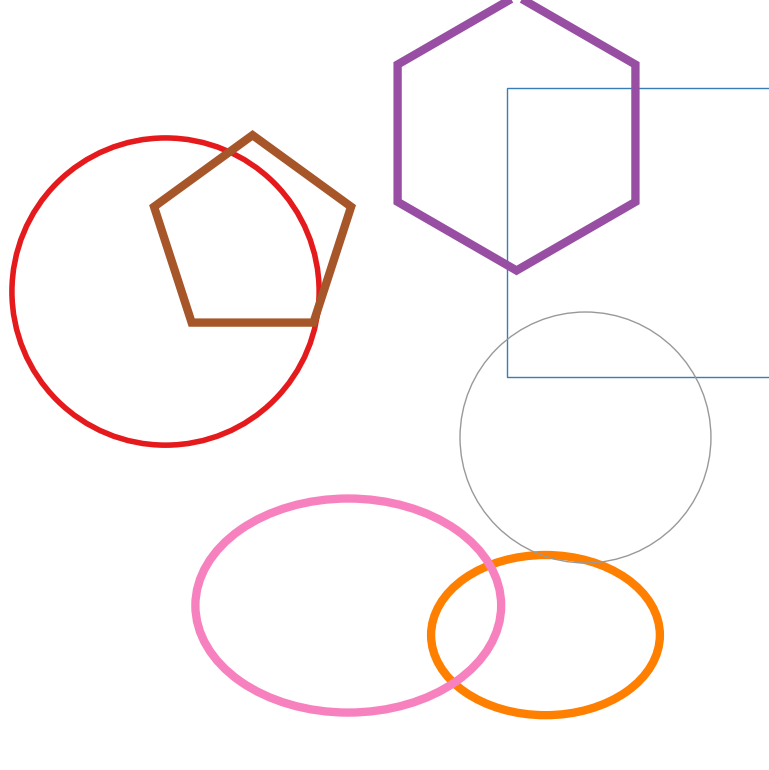[{"shape": "circle", "thickness": 2, "radius": 1.0, "center": [0.215, 0.621]}, {"shape": "square", "thickness": 0.5, "radius": 0.94, "center": [0.846, 0.698]}, {"shape": "hexagon", "thickness": 3, "radius": 0.89, "center": [0.671, 0.827]}, {"shape": "oval", "thickness": 3, "radius": 0.74, "center": [0.708, 0.175]}, {"shape": "pentagon", "thickness": 3, "radius": 0.67, "center": [0.328, 0.69]}, {"shape": "oval", "thickness": 3, "radius": 0.99, "center": [0.452, 0.214]}, {"shape": "circle", "thickness": 0.5, "radius": 0.81, "center": [0.76, 0.432]}]